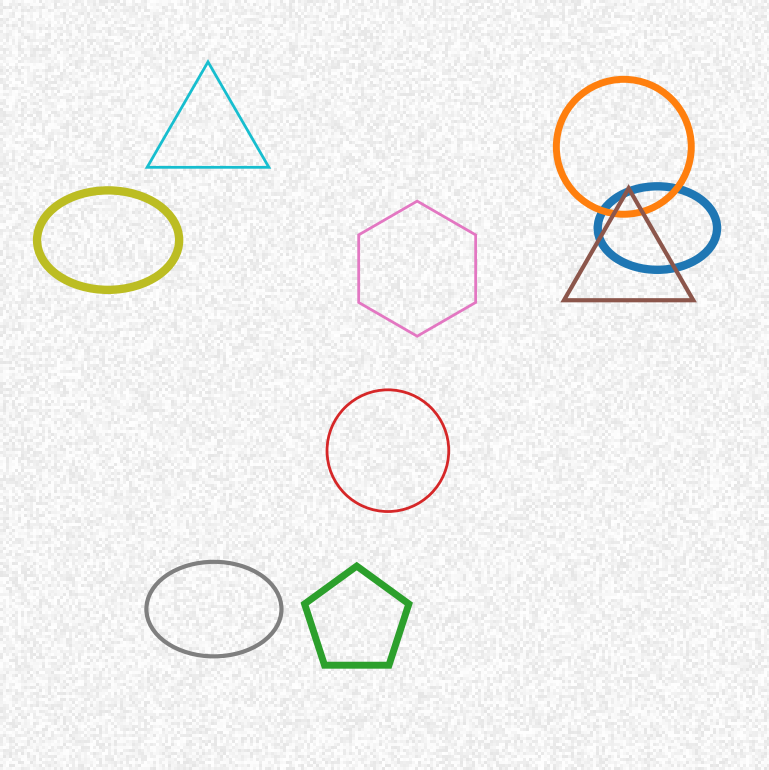[{"shape": "oval", "thickness": 3, "radius": 0.39, "center": [0.854, 0.704]}, {"shape": "circle", "thickness": 2.5, "radius": 0.44, "center": [0.81, 0.809]}, {"shape": "pentagon", "thickness": 2.5, "radius": 0.36, "center": [0.463, 0.194]}, {"shape": "circle", "thickness": 1, "radius": 0.4, "center": [0.504, 0.415]}, {"shape": "triangle", "thickness": 1.5, "radius": 0.48, "center": [0.816, 0.659]}, {"shape": "hexagon", "thickness": 1, "radius": 0.44, "center": [0.542, 0.651]}, {"shape": "oval", "thickness": 1.5, "radius": 0.44, "center": [0.278, 0.209]}, {"shape": "oval", "thickness": 3, "radius": 0.46, "center": [0.14, 0.688]}, {"shape": "triangle", "thickness": 1, "radius": 0.46, "center": [0.27, 0.828]}]